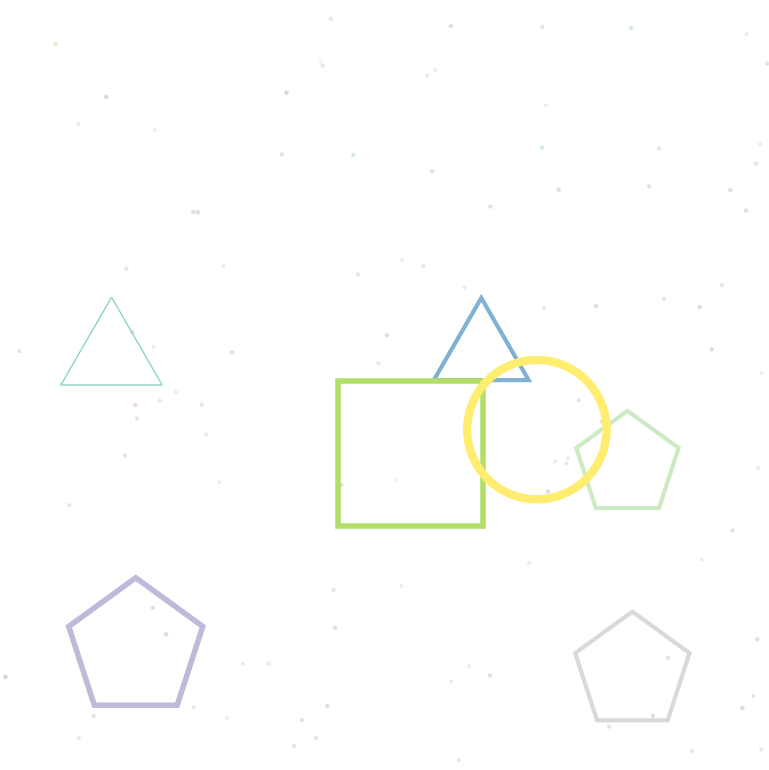[{"shape": "triangle", "thickness": 0.5, "radius": 0.38, "center": [0.145, 0.538]}, {"shape": "pentagon", "thickness": 2, "radius": 0.46, "center": [0.176, 0.158]}, {"shape": "triangle", "thickness": 1.5, "radius": 0.36, "center": [0.625, 0.542]}, {"shape": "square", "thickness": 2, "radius": 0.47, "center": [0.533, 0.412]}, {"shape": "pentagon", "thickness": 1.5, "radius": 0.39, "center": [0.821, 0.128]}, {"shape": "pentagon", "thickness": 1.5, "radius": 0.35, "center": [0.815, 0.397]}, {"shape": "circle", "thickness": 3, "radius": 0.45, "center": [0.697, 0.442]}]